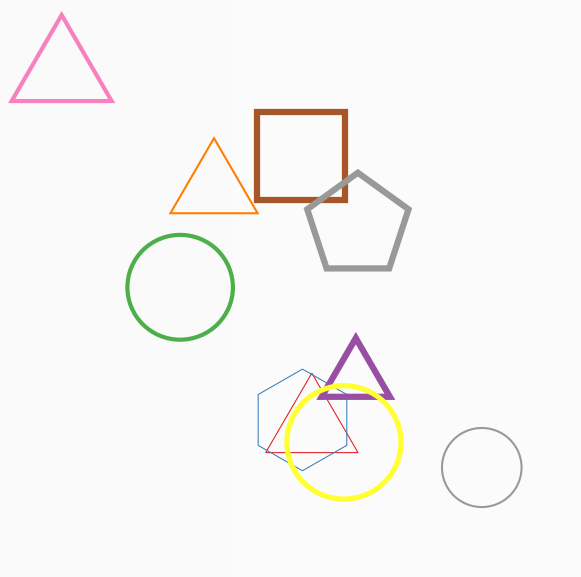[{"shape": "triangle", "thickness": 0.5, "radius": 0.46, "center": [0.537, 0.261]}, {"shape": "hexagon", "thickness": 0.5, "radius": 0.44, "center": [0.52, 0.272]}, {"shape": "circle", "thickness": 2, "radius": 0.45, "center": [0.31, 0.502]}, {"shape": "triangle", "thickness": 3, "radius": 0.34, "center": [0.612, 0.346]}, {"shape": "triangle", "thickness": 1, "radius": 0.43, "center": [0.368, 0.673]}, {"shape": "circle", "thickness": 2.5, "radius": 0.49, "center": [0.592, 0.233]}, {"shape": "square", "thickness": 3, "radius": 0.38, "center": [0.519, 0.729]}, {"shape": "triangle", "thickness": 2, "radius": 0.5, "center": [0.106, 0.874]}, {"shape": "circle", "thickness": 1, "radius": 0.34, "center": [0.829, 0.19]}, {"shape": "pentagon", "thickness": 3, "radius": 0.46, "center": [0.616, 0.608]}]